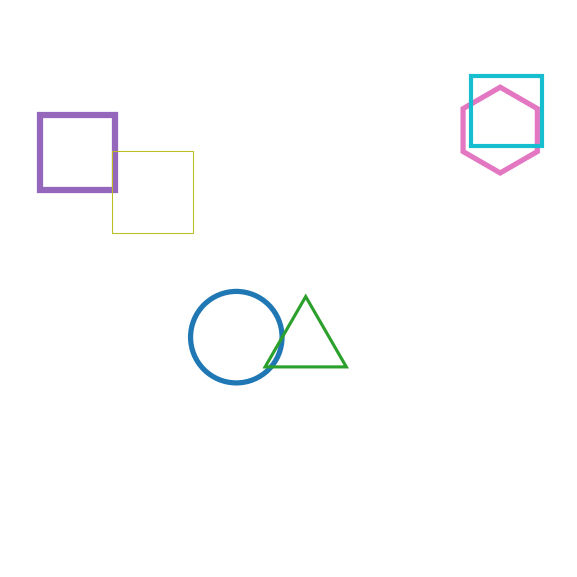[{"shape": "circle", "thickness": 2.5, "radius": 0.4, "center": [0.409, 0.415]}, {"shape": "triangle", "thickness": 1.5, "radius": 0.41, "center": [0.529, 0.404]}, {"shape": "square", "thickness": 3, "radius": 0.32, "center": [0.135, 0.735]}, {"shape": "hexagon", "thickness": 2.5, "radius": 0.37, "center": [0.866, 0.774]}, {"shape": "square", "thickness": 0.5, "radius": 0.35, "center": [0.264, 0.666]}, {"shape": "square", "thickness": 2, "radius": 0.3, "center": [0.877, 0.807]}]